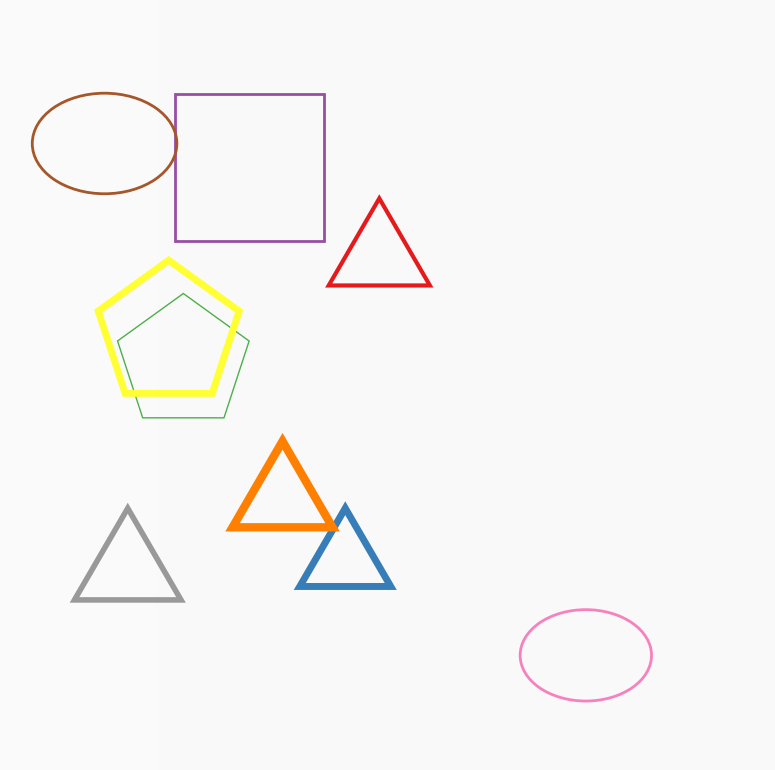[{"shape": "triangle", "thickness": 1.5, "radius": 0.38, "center": [0.489, 0.667]}, {"shape": "triangle", "thickness": 2.5, "radius": 0.34, "center": [0.446, 0.272]}, {"shape": "pentagon", "thickness": 0.5, "radius": 0.45, "center": [0.237, 0.53]}, {"shape": "square", "thickness": 1, "radius": 0.48, "center": [0.322, 0.782]}, {"shape": "triangle", "thickness": 3, "radius": 0.37, "center": [0.365, 0.352]}, {"shape": "pentagon", "thickness": 2.5, "radius": 0.48, "center": [0.218, 0.566]}, {"shape": "oval", "thickness": 1, "radius": 0.47, "center": [0.135, 0.814]}, {"shape": "oval", "thickness": 1, "radius": 0.42, "center": [0.756, 0.149]}, {"shape": "triangle", "thickness": 2, "radius": 0.4, "center": [0.165, 0.261]}]